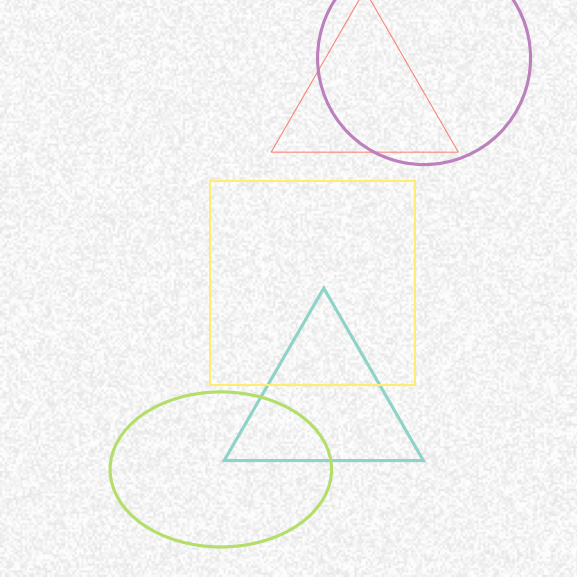[{"shape": "triangle", "thickness": 1.5, "radius": 1.0, "center": [0.561, 0.301]}, {"shape": "triangle", "thickness": 0.5, "radius": 0.94, "center": [0.632, 0.829]}, {"shape": "oval", "thickness": 1.5, "radius": 0.96, "center": [0.382, 0.186]}, {"shape": "circle", "thickness": 1.5, "radius": 0.92, "center": [0.734, 0.899]}, {"shape": "square", "thickness": 1, "radius": 0.89, "center": [0.541, 0.509]}]